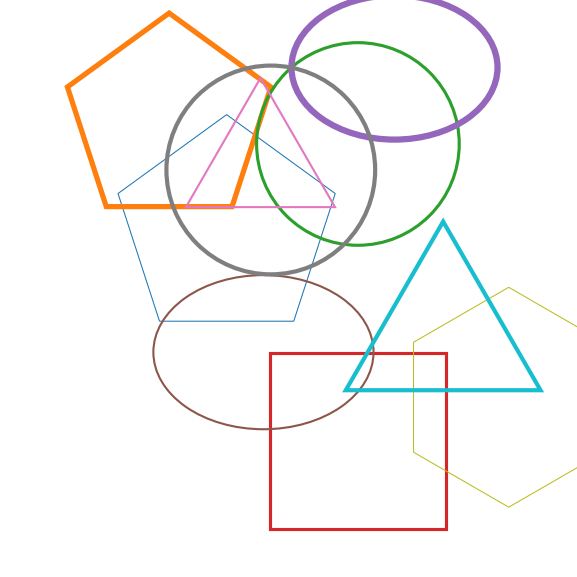[{"shape": "pentagon", "thickness": 0.5, "radius": 0.99, "center": [0.392, 0.603]}, {"shape": "pentagon", "thickness": 2.5, "radius": 0.93, "center": [0.293, 0.791]}, {"shape": "circle", "thickness": 1.5, "radius": 0.88, "center": [0.62, 0.75]}, {"shape": "square", "thickness": 1.5, "radius": 0.76, "center": [0.619, 0.235]}, {"shape": "oval", "thickness": 3, "radius": 0.89, "center": [0.683, 0.882]}, {"shape": "oval", "thickness": 1, "radius": 0.95, "center": [0.456, 0.389]}, {"shape": "triangle", "thickness": 1, "radius": 0.75, "center": [0.451, 0.715]}, {"shape": "circle", "thickness": 2, "radius": 0.9, "center": [0.469, 0.705]}, {"shape": "hexagon", "thickness": 0.5, "radius": 0.95, "center": [0.881, 0.311]}, {"shape": "triangle", "thickness": 2, "radius": 0.97, "center": [0.767, 0.421]}]